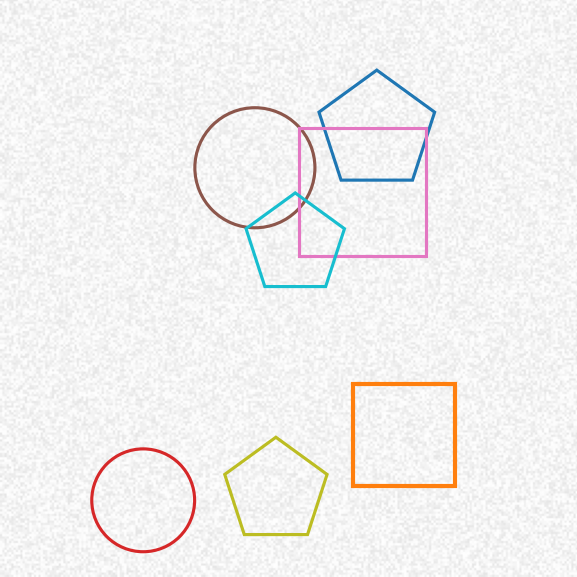[{"shape": "pentagon", "thickness": 1.5, "radius": 0.53, "center": [0.652, 0.772]}, {"shape": "square", "thickness": 2, "radius": 0.44, "center": [0.699, 0.246]}, {"shape": "circle", "thickness": 1.5, "radius": 0.45, "center": [0.248, 0.133]}, {"shape": "circle", "thickness": 1.5, "radius": 0.52, "center": [0.441, 0.709]}, {"shape": "square", "thickness": 1.5, "radius": 0.55, "center": [0.628, 0.667]}, {"shape": "pentagon", "thickness": 1.5, "radius": 0.47, "center": [0.478, 0.149]}, {"shape": "pentagon", "thickness": 1.5, "radius": 0.45, "center": [0.511, 0.575]}]